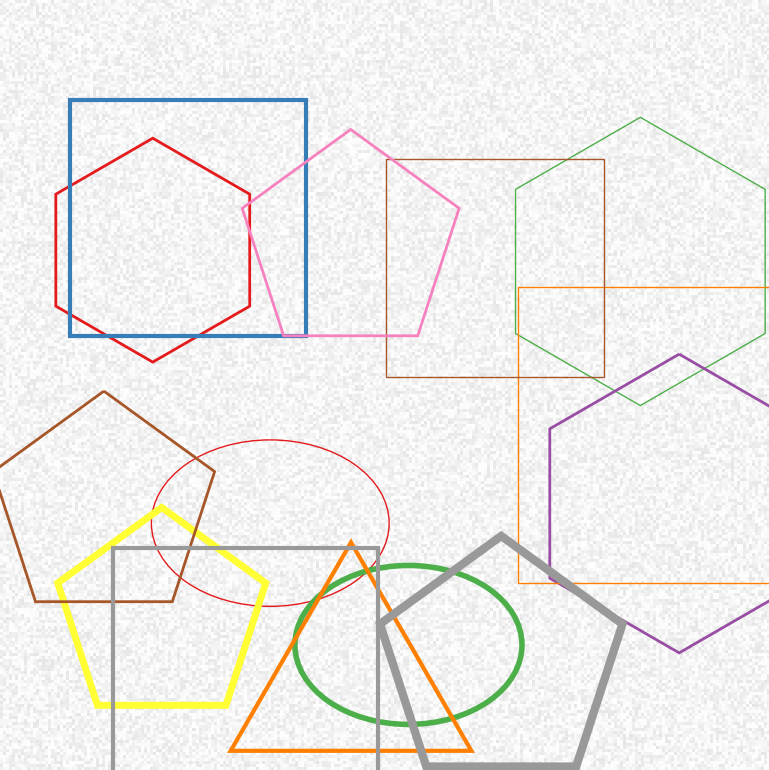[{"shape": "hexagon", "thickness": 1, "radius": 0.73, "center": [0.198, 0.675]}, {"shape": "oval", "thickness": 0.5, "radius": 0.77, "center": [0.351, 0.321]}, {"shape": "square", "thickness": 1.5, "radius": 0.77, "center": [0.244, 0.716]}, {"shape": "hexagon", "thickness": 0.5, "radius": 0.94, "center": [0.832, 0.66]}, {"shape": "oval", "thickness": 2, "radius": 0.74, "center": [0.53, 0.162]}, {"shape": "hexagon", "thickness": 1, "radius": 0.97, "center": [0.882, 0.346]}, {"shape": "square", "thickness": 0.5, "radius": 0.96, "center": [0.865, 0.435]}, {"shape": "triangle", "thickness": 1.5, "radius": 0.9, "center": [0.456, 0.115]}, {"shape": "pentagon", "thickness": 2.5, "radius": 0.71, "center": [0.21, 0.199]}, {"shape": "square", "thickness": 0.5, "radius": 0.71, "center": [0.643, 0.652]}, {"shape": "pentagon", "thickness": 1, "radius": 0.76, "center": [0.135, 0.341]}, {"shape": "pentagon", "thickness": 1, "radius": 0.74, "center": [0.455, 0.684]}, {"shape": "square", "thickness": 1.5, "radius": 0.86, "center": [0.319, 0.116]}, {"shape": "pentagon", "thickness": 3, "radius": 0.83, "center": [0.651, 0.138]}]